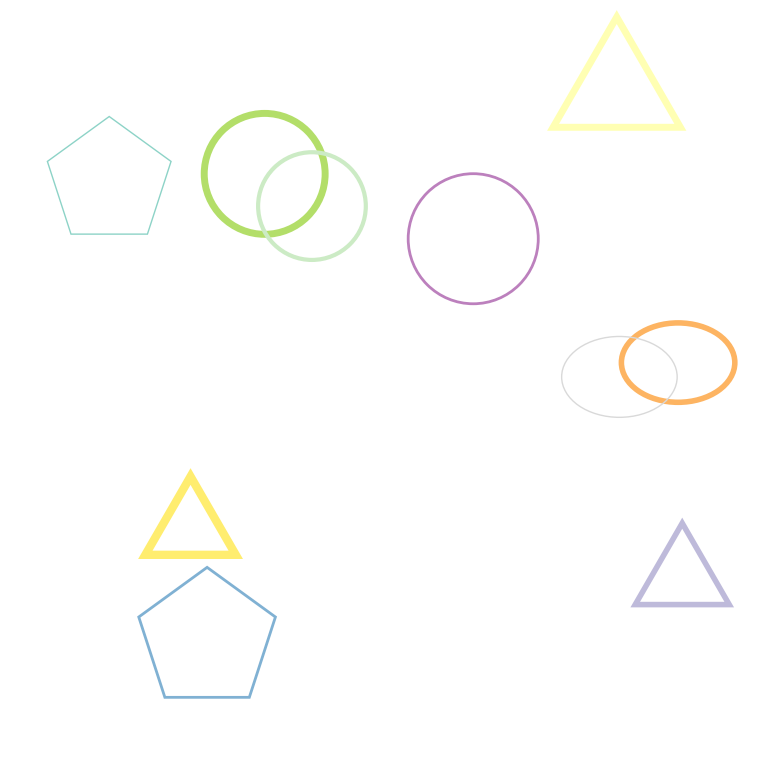[{"shape": "pentagon", "thickness": 0.5, "radius": 0.42, "center": [0.142, 0.764]}, {"shape": "triangle", "thickness": 2.5, "radius": 0.48, "center": [0.801, 0.882]}, {"shape": "triangle", "thickness": 2, "radius": 0.35, "center": [0.886, 0.25]}, {"shape": "pentagon", "thickness": 1, "radius": 0.47, "center": [0.269, 0.17]}, {"shape": "oval", "thickness": 2, "radius": 0.37, "center": [0.881, 0.529]}, {"shape": "circle", "thickness": 2.5, "radius": 0.39, "center": [0.344, 0.774]}, {"shape": "oval", "thickness": 0.5, "radius": 0.38, "center": [0.804, 0.511]}, {"shape": "circle", "thickness": 1, "radius": 0.42, "center": [0.615, 0.69]}, {"shape": "circle", "thickness": 1.5, "radius": 0.35, "center": [0.405, 0.732]}, {"shape": "triangle", "thickness": 3, "radius": 0.34, "center": [0.247, 0.313]}]